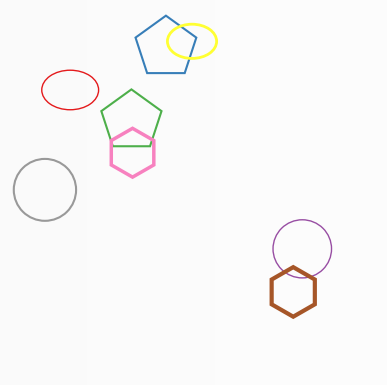[{"shape": "oval", "thickness": 1, "radius": 0.37, "center": [0.181, 0.766]}, {"shape": "pentagon", "thickness": 1.5, "radius": 0.41, "center": [0.428, 0.877]}, {"shape": "pentagon", "thickness": 1.5, "radius": 0.41, "center": [0.339, 0.686]}, {"shape": "circle", "thickness": 1, "radius": 0.38, "center": [0.78, 0.354]}, {"shape": "oval", "thickness": 2, "radius": 0.32, "center": [0.496, 0.893]}, {"shape": "hexagon", "thickness": 3, "radius": 0.32, "center": [0.757, 0.242]}, {"shape": "hexagon", "thickness": 2.5, "radius": 0.32, "center": [0.342, 0.603]}, {"shape": "circle", "thickness": 1.5, "radius": 0.4, "center": [0.116, 0.507]}]